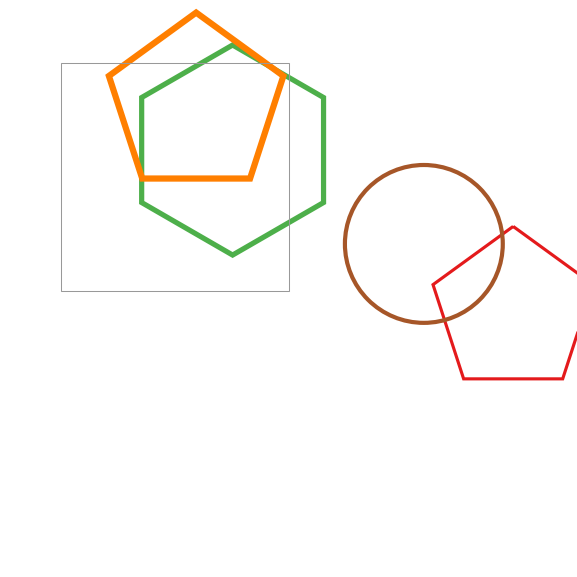[{"shape": "pentagon", "thickness": 1.5, "radius": 0.73, "center": [0.889, 0.461]}, {"shape": "hexagon", "thickness": 2.5, "radius": 0.91, "center": [0.403, 0.739]}, {"shape": "pentagon", "thickness": 3, "radius": 0.79, "center": [0.34, 0.818]}, {"shape": "circle", "thickness": 2, "radius": 0.68, "center": [0.734, 0.577]}, {"shape": "square", "thickness": 0.5, "radius": 0.99, "center": [0.303, 0.693]}]